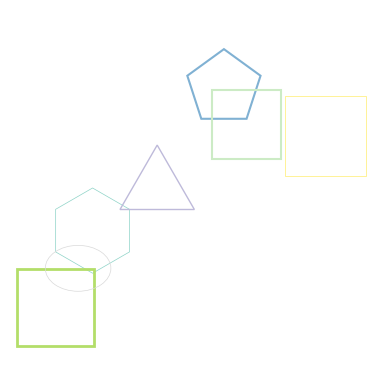[{"shape": "hexagon", "thickness": 0.5, "radius": 0.55, "center": [0.24, 0.401]}, {"shape": "triangle", "thickness": 1, "radius": 0.56, "center": [0.408, 0.512]}, {"shape": "pentagon", "thickness": 1.5, "radius": 0.5, "center": [0.582, 0.772]}, {"shape": "square", "thickness": 2, "radius": 0.5, "center": [0.144, 0.201]}, {"shape": "oval", "thickness": 0.5, "radius": 0.43, "center": [0.203, 0.303]}, {"shape": "square", "thickness": 1.5, "radius": 0.45, "center": [0.64, 0.677]}, {"shape": "square", "thickness": 0.5, "radius": 0.52, "center": [0.846, 0.647]}]